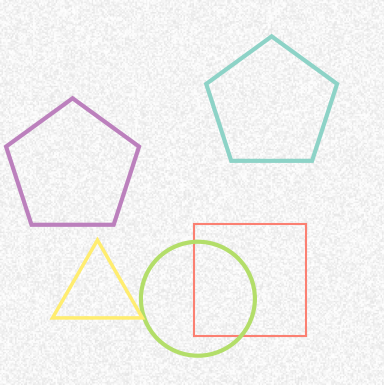[{"shape": "pentagon", "thickness": 3, "radius": 0.89, "center": [0.706, 0.727]}, {"shape": "square", "thickness": 1.5, "radius": 0.73, "center": [0.648, 0.272]}, {"shape": "circle", "thickness": 3, "radius": 0.74, "center": [0.514, 0.224]}, {"shape": "pentagon", "thickness": 3, "radius": 0.91, "center": [0.189, 0.563]}, {"shape": "triangle", "thickness": 2.5, "radius": 0.67, "center": [0.253, 0.242]}]